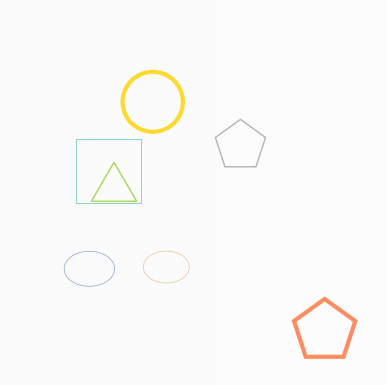[{"shape": "square", "thickness": 0.5, "radius": 0.42, "center": [0.28, 0.556]}, {"shape": "pentagon", "thickness": 3, "radius": 0.42, "center": [0.838, 0.14]}, {"shape": "oval", "thickness": 0.5, "radius": 0.33, "center": [0.231, 0.302]}, {"shape": "triangle", "thickness": 1, "radius": 0.34, "center": [0.294, 0.511]}, {"shape": "circle", "thickness": 3, "radius": 0.39, "center": [0.394, 0.736]}, {"shape": "oval", "thickness": 0.5, "radius": 0.3, "center": [0.429, 0.306]}, {"shape": "pentagon", "thickness": 1, "radius": 0.34, "center": [0.621, 0.622]}]